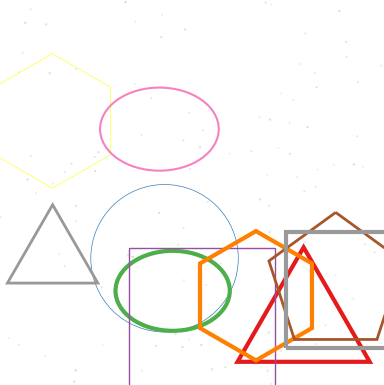[{"shape": "triangle", "thickness": 3, "radius": 0.99, "center": [0.789, 0.159]}, {"shape": "circle", "thickness": 0.5, "radius": 0.96, "center": [0.427, 0.329]}, {"shape": "oval", "thickness": 3, "radius": 0.74, "center": [0.448, 0.245]}, {"shape": "square", "thickness": 1, "radius": 0.95, "center": [0.524, 0.168]}, {"shape": "hexagon", "thickness": 3, "radius": 0.84, "center": [0.665, 0.232]}, {"shape": "hexagon", "thickness": 0.5, "radius": 0.87, "center": [0.136, 0.686]}, {"shape": "pentagon", "thickness": 2, "radius": 0.91, "center": [0.872, 0.266]}, {"shape": "oval", "thickness": 1.5, "radius": 0.77, "center": [0.414, 0.665]}, {"shape": "square", "thickness": 3, "radius": 0.75, "center": [0.893, 0.246]}, {"shape": "triangle", "thickness": 2, "radius": 0.68, "center": [0.137, 0.333]}]